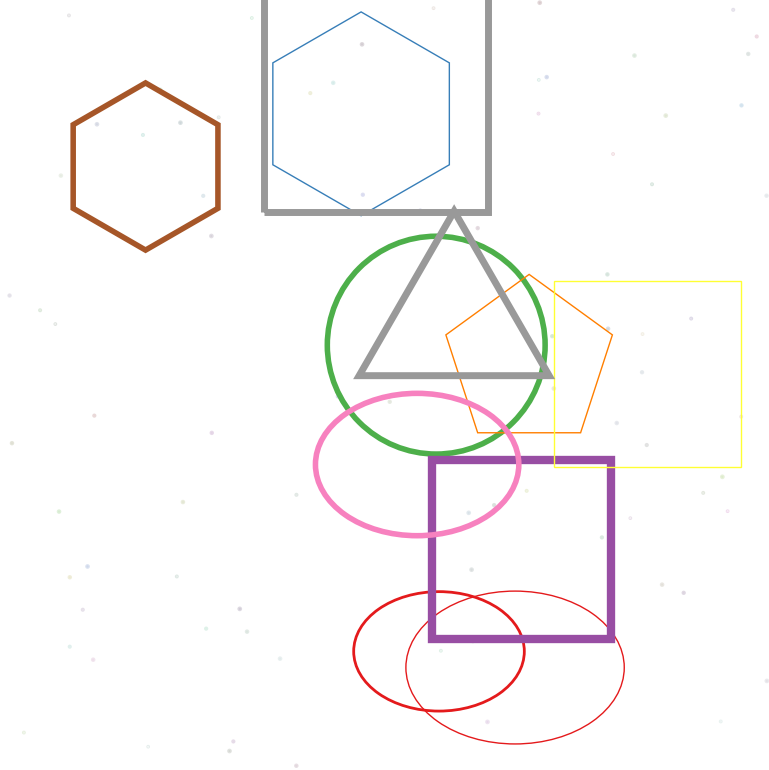[{"shape": "oval", "thickness": 0.5, "radius": 0.71, "center": [0.669, 0.133]}, {"shape": "oval", "thickness": 1, "radius": 0.55, "center": [0.57, 0.154]}, {"shape": "hexagon", "thickness": 0.5, "radius": 0.66, "center": [0.469, 0.852]}, {"shape": "circle", "thickness": 2, "radius": 0.71, "center": [0.567, 0.552]}, {"shape": "square", "thickness": 3, "radius": 0.58, "center": [0.677, 0.286]}, {"shape": "pentagon", "thickness": 0.5, "radius": 0.57, "center": [0.687, 0.53]}, {"shape": "square", "thickness": 0.5, "radius": 0.6, "center": [0.841, 0.514]}, {"shape": "hexagon", "thickness": 2, "radius": 0.54, "center": [0.189, 0.784]}, {"shape": "oval", "thickness": 2, "radius": 0.66, "center": [0.542, 0.397]}, {"shape": "triangle", "thickness": 2.5, "radius": 0.71, "center": [0.59, 0.583]}, {"shape": "square", "thickness": 2.5, "radius": 0.73, "center": [0.488, 0.87]}]